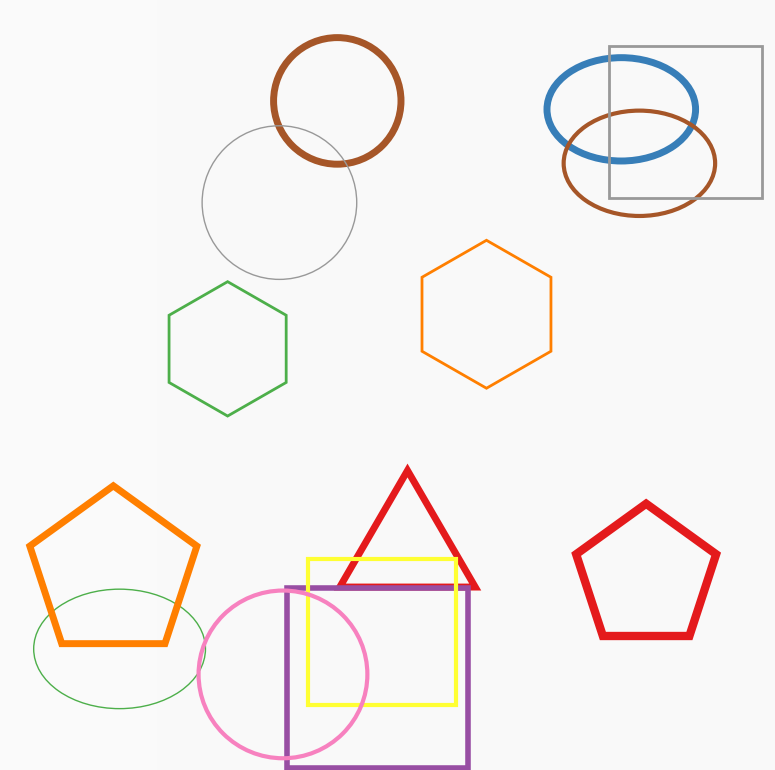[{"shape": "pentagon", "thickness": 3, "radius": 0.47, "center": [0.834, 0.251]}, {"shape": "triangle", "thickness": 2.5, "radius": 0.5, "center": [0.526, 0.288]}, {"shape": "oval", "thickness": 2.5, "radius": 0.48, "center": [0.802, 0.858]}, {"shape": "oval", "thickness": 0.5, "radius": 0.55, "center": [0.154, 0.157]}, {"shape": "hexagon", "thickness": 1, "radius": 0.44, "center": [0.294, 0.547]}, {"shape": "square", "thickness": 2, "radius": 0.58, "center": [0.487, 0.119]}, {"shape": "hexagon", "thickness": 1, "radius": 0.48, "center": [0.628, 0.592]}, {"shape": "pentagon", "thickness": 2.5, "radius": 0.57, "center": [0.146, 0.256]}, {"shape": "square", "thickness": 1.5, "radius": 0.48, "center": [0.493, 0.179]}, {"shape": "oval", "thickness": 1.5, "radius": 0.49, "center": [0.825, 0.788]}, {"shape": "circle", "thickness": 2.5, "radius": 0.41, "center": [0.435, 0.869]}, {"shape": "circle", "thickness": 1.5, "radius": 0.54, "center": [0.365, 0.124]}, {"shape": "square", "thickness": 1, "radius": 0.49, "center": [0.885, 0.842]}, {"shape": "circle", "thickness": 0.5, "radius": 0.5, "center": [0.361, 0.737]}]